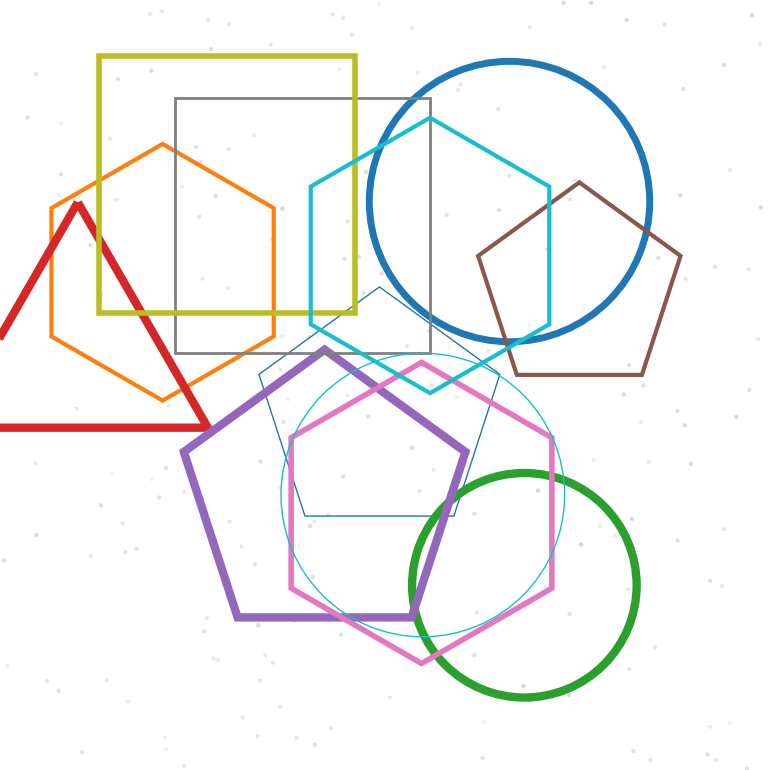[{"shape": "pentagon", "thickness": 0.5, "radius": 0.82, "center": [0.493, 0.463]}, {"shape": "circle", "thickness": 2.5, "radius": 0.91, "center": [0.662, 0.738]}, {"shape": "hexagon", "thickness": 1.5, "radius": 0.83, "center": [0.211, 0.646]}, {"shape": "circle", "thickness": 3, "radius": 0.73, "center": [0.681, 0.24]}, {"shape": "triangle", "thickness": 3, "radius": 0.98, "center": [0.101, 0.542]}, {"shape": "pentagon", "thickness": 3, "radius": 0.96, "center": [0.422, 0.354]}, {"shape": "pentagon", "thickness": 1.5, "radius": 0.69, "center": [0.752, 0.625]}, {"shape": "hexagon", "thickness": 2, "radius": 0.98, "center": [0.547, 0.334]}, {"shape": "square", "thickness": 1, "radius": 0.83, "center": [0.393, 0.707]}, {"shape": "square", "thickness": 2, "radius": 0.83, "center": [0.295, 0.76]}, {"shape": "circle", "thickness": 0.5, "radius": 0.92, "center": [0.549, 0.357]}, {"shape": "hexagon", "thickness": 1.5, "radius": 0.89, "center": [0.558, 0.668]}]